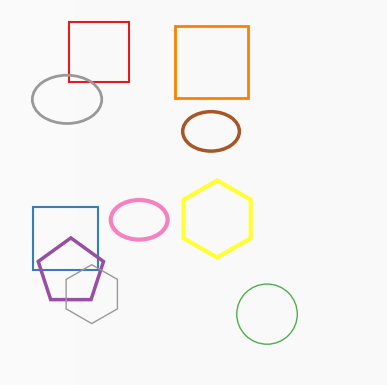[{"shape": "square", "thickness": 1.5, "radius": 0.39, "center": [0.255, 0.864]}, {"shape": "square", "thickness": 1.5, "radius": 0.41, "center": [0.169, 0.38]}, {"shape": "circle", "thickness": 1, "radius": 0.39, "center": [0.689, 0.184]}, {"shape": "pentagon", "thickness": 2.5, "radius": 0.44, "center": [0.183, 0.293]}, {"shape": "square", "thickness": 2, "radius": 0.47, "center": [0.545, 0.838]}, {"shape": "hexagon", "thickness": 3, "radius": 0.5, "center": [0.56, 0.431]}, {"shape": "oval", "thickness": 2.5, "radius": 0.37, "center": [0.545, 0.659]}, {"shape": "oval", "thickness": 3, "radius": 0.37, "center": [0.359, 0.429]}, {"shape": "oval", "thickness": 2, "radius": 0.45, "center": [0.173, 0.742]}, {"shape": "hexagon", "thickness": 1, "radius": 0.38, "center": [0.237, 0.236]}]